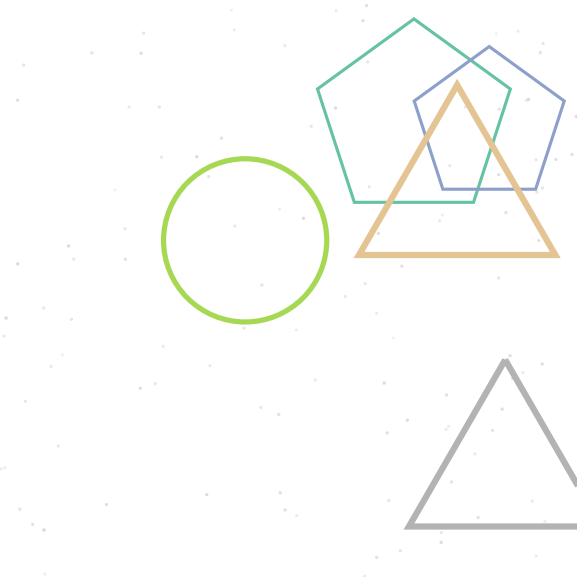[{"shape": "pentagon", "thickness": 1.5, "radius": 0.88, "center": [0.717, 0.791]}, {"shape": "pentagon", "thickness": 1.5, "radius": 0.68, "center": [0.847, 0.782]}, {"shape": "circle", "thickness": 2.5, "radius": 0.71, "center": [0.424, 0.583]}, {"shape": "triangle", "thickness": 3, "radius": 0.98, "center": [0.792, 0.656]}, {"shape": "triangle", "thickness": 3, "radius": 0.96, "center": [0.875, 0.184]}]